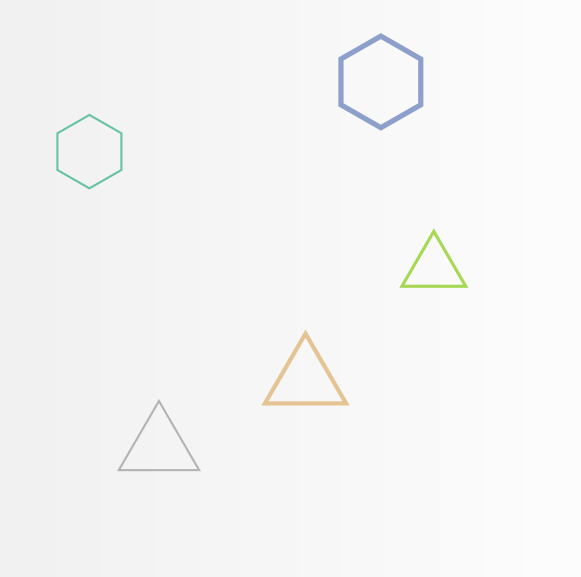[{"shape": "hexagon", "thickness": 1, "radius": 0.32, "center": [0.154, 0.737]}, {"shape": "hexagon", "thickness": 2.5, "radius": 0.4, "center": [0.655, 0.857]}, {"shape": "triangle", "thickness": 1.5, "radius": 0.32, "center": [0.746, 0.535]}, {"shape": "triangle", "thickness": 2, "radius": 0.4, "center": [0.526, 0.341]}, {"shape": "triangle", "thickness": 1, "radius": 0.4, "center": [0.273, 0.225]}]